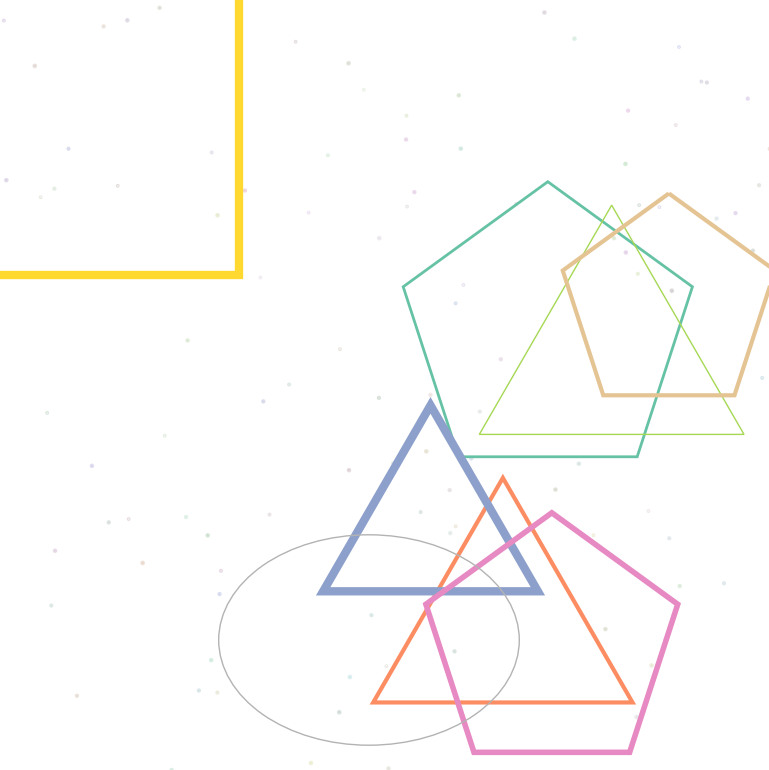[{"shape": "pentagon", "thickness": 1, "radius": 0.99, "center": [0.711, 0.567]}, {"shape": "triangle", "thickness": 1.5, "radius": 0.97, "center": [0.653, 0.185]}, {"shape": "triangle", "thickness": 3, "radius": 0.8, "center": [0.559, 0.313]}, {"shape": "pentagon", "thickness": 2, "radius": 0.86, "center": [0.717, 0.162]}, {"shape": "triangle", "thickness": 0.5, "radius": 0.99, "center": [0.794, 0.535]}, {"shape": "square", "thickness": 3, "radius": 0.94, "center": [0.122, 0.831]}, {"shape": "pentagon", "thickness": 1.5, "radius": 0.72, "center": [0.869, 0.604]}, {"shape": "oval", "thickness": 0.5, "radius": 0.98, "center": [0.479, 0.169]}]